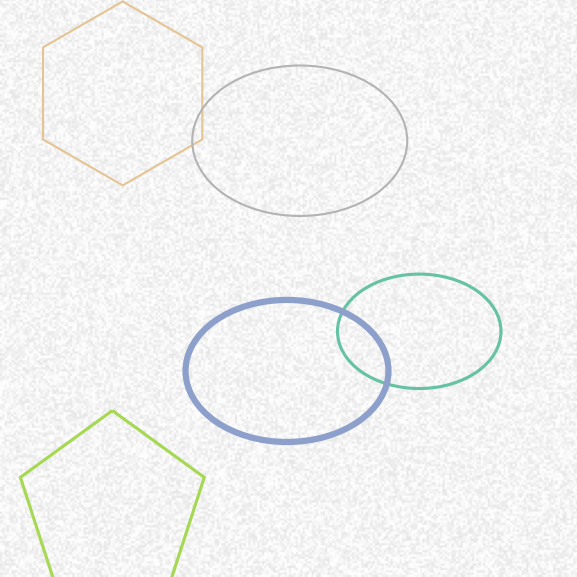[{"shape": "oval", "thickness": 1.5, "radius": 0.71, "center": [0.726, 0.425]}, {"shape": "oval", "thickness": 3, "radius": 0.88, "center": [0.497, 0.357]}, {"shape": "pentagon", "thickness": 1.5, "radius": 0.84, "center": [0.195, 0.121]}, {"shape": "hexagon", "thickness": 1, "radius": 0.8, "center": [0.212, 0.837]}, {"shape": "oval", "thickness": 1, "radius": 0.93, "center": [0.519, 0.755]}]